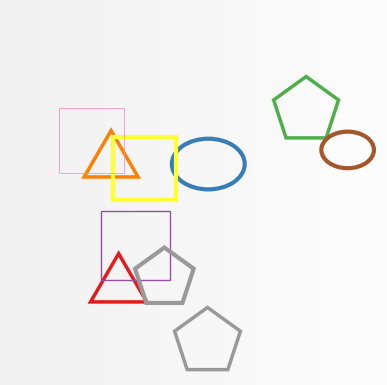[{"shape": "triangle", "thickness": 2.5, "radius": 0.42, "center": [0.306, 0.258]}, {"shape": "oval", "thickness": 3, "radius": 0.47, "center": [0.537, 0.574]}, {"shape": "pentagon", "thickness": 2.5, "radius": 0.44, "center": [0.79, 0.713]}, {"shape": "square", "thickness": 1, "radius": 0.45, "center": [0.349, 0.361]}, {"shape": "triangle", "thickness": 2.5, "radius": 0.4, "center": [0.287, 0.581]}, {"shape": "square", "thickness": 3, "radius": 0.41, "center": [0.372, 0.563]}, {"shape": "oval", "thickness": 3, "radius": 0.34, "center": [0.897, 0.611]}, {"shape": "square", "thickness": 0.5, "radius": 0.42, "center": [0.237, 0.635]}, {"shape": "pentagon", "thickness": 3, "radius": 0.4, "center": [0.424, 0.277]}, {"shape": "pentagon", "thickness": 2.5, "radius": 0.45, "center": [0.535, 0.112]}]